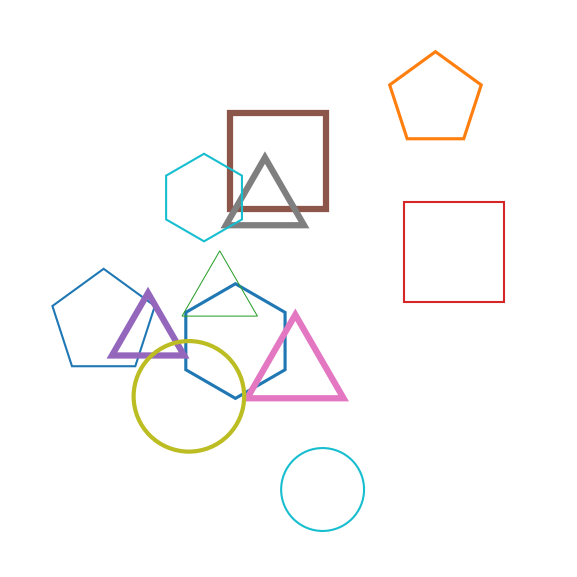[{"shape": "pentagon", "thickness": 1, "radius": 0.47, "center": [0.179, 0.44]}, {"shape": "hexagon", "thickness": 1.5, "radius": 0.5, "center": [0.408, 0.409]}, {"shape": "pentagon", "thickness": 1.5, "radius": 0.42, "center": [0.754, 0.826]}, {"shape": "triangle", "thickness": 0.5, "radius": 0.38, "center": [0.381, 0.489]}, {"shape": "square", "thickness": 1, "radius": 0.43, "center": [0.785, 0.563]}, {"shape": "triangle", "thickness": 3, "radius": 0.36, "center": [0.256, 0.42]}, {"shape": "square", "thickness": 3, "radius": 0.42, "center": [0.482, 0.72]}, {"shape": "triangle", "thickness": 3, "radius": 0.48, "center": [0.511, 0.358]}, {"shape": "triangle", "thickness": 3, "radius": 0.39, "center": [0.459, 0.648]}, {"shape": "circle", "thickness": 2, "radius": 0.48, "center": [0.327, 0.313]}, {"shape": "hexagon", "thickness": 1, "radius": 0.38, "center": [0.353, 0.657]}, {"shape": "circle", "thickness": 1, "radius": 0.36, "center": [0.559, 0.151]}]